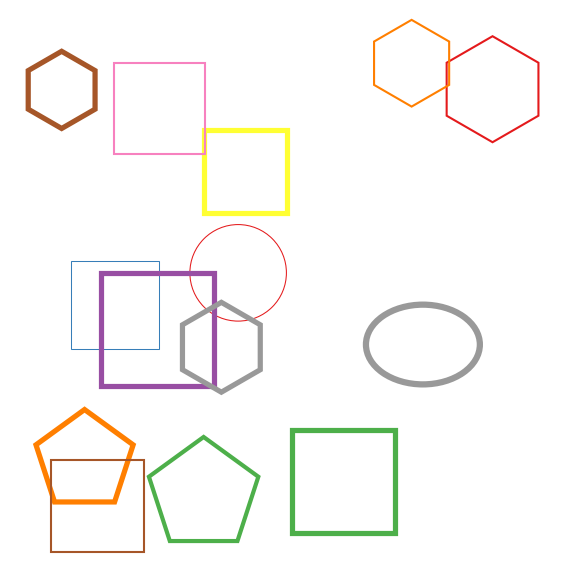[{"shape": "circle", "thickness": 0.5, "radius": 0.42, "center": [0.412, 0.527]}, {"shape": "hexagon", "thickness": 1, "radius": 0.46, "center": [0.853, 0.845]}, {"shape": "square", "thickness": 0.5, "radius": 0.38, "center": [0.198, 0.471]}, {"shape": "pentagon", "thickness": 2, "radius": 0.5, "center": [0.353, 0.143]}, {"shape": "square", "thickness": 2.5, "radius": 0.45, "center": [0.595, 0.165]}, {"shape": "square", "thickness": 2.5, "radius": 0.49, "center": [0.272, 0.429]}, {"shape": "pentagon", "thickness": 2.5, "radius": 0.44, "center": [0.146, 0.202]}, {"shape": "hexagon", "thickness": 1, "radius": 0.38, "center": [0.713, 0.89]}, {"shape": "square", "thickness": 2.5, "radius": 0.36, "center": [0.425, 0.702]}, {"shape": "hexagon", "thickness": 2.5, "radius": 0.33, "center": [0.107, 0.843]}, {"shape": "square", "thickness": 1, "radius": 0.4, "center": [0.169, 0.123]}, {"shape": "square", "thickness": 1, "radius": 0.39, "center": [0.277, 0.811]}, {"shape": "hexagon", "thickness": 2.5, "radius": 0.39, "center": [0.383, 0.398]}, {"shape": "oval", "thickness": 3, "radius": 0.49, "center": [0.732, 0.403]}]